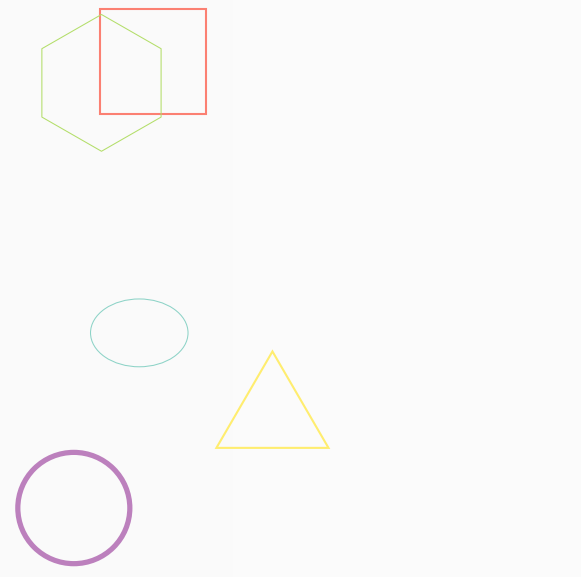[{"shape": "oval", "thickness": 0.5, "radius": 0.42, "center": [0.24, 0.423]}, {"shape": "square", "thickness": 1, "radius": 0.46, "center": [0.263, 0.892]}, {"shape": "hexagon", "thickness": 0.5, "radius": 0.59, "center": [0.175, 0.856]}, {"shape": "circle", "thickness": 2.5, "radius": 0.48, "center": [0.127, 0.119]}, {"shape": "triangle", "thickness": 1, "radius": 0.56, "center": [0.469, 0.279]}]